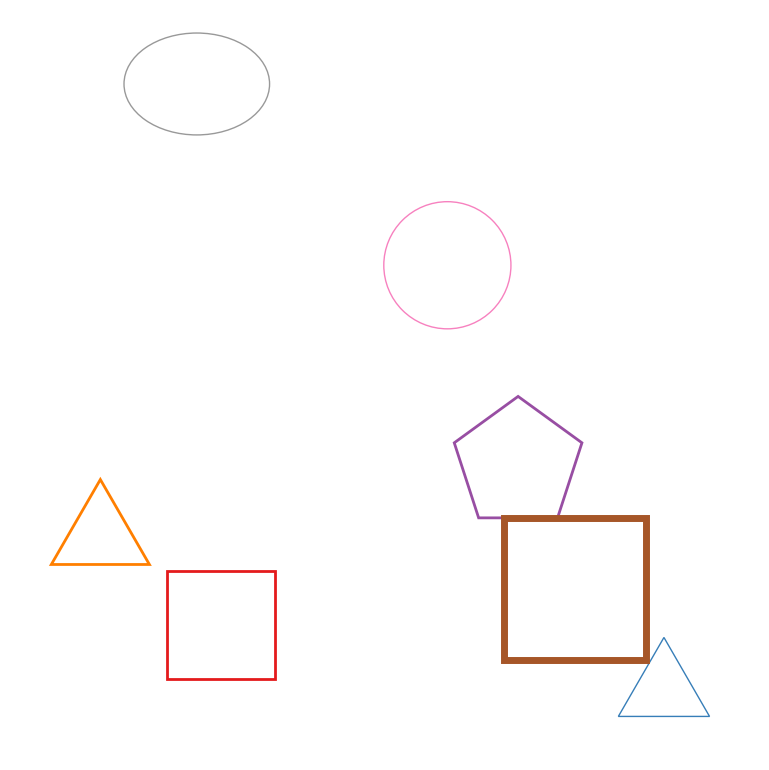[{"shape": "square", "thickness": 1, "radius": 0.35, "center": [0.287, 0.188]}, {"shape": "triangle", "thickness": 0.5, "radius": 0.34, "center": [0.862, 0.104]}, {"shape": "pentagon", "thickness": 1, "radius": 0.44, "center": [0.673, 0.398]}, {"shape": "triangle", "thickness": 1, "radius": 0.37, "center": [0.13, 0.304]}, {"shape": "square", "thickness": 2.5, "radius": 0.46, "center": [0.747, 0.235]}, {"shape": "circle", "thickness": 0.5, "radius": 0.41, "center": [0.581, 0.656]}, {"shape": "oval", "thickness": 0.5, "radius": 0.47, "center": [0.256, 0.891]}]